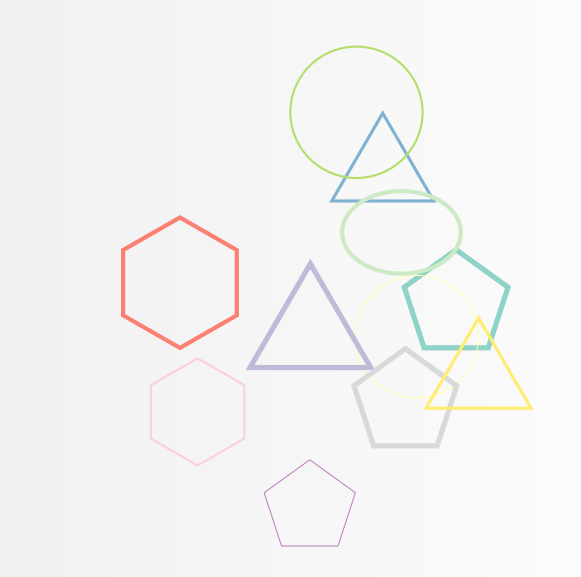[{"shape": "pentagon", "thickness": 2.5, "radius": 0.47, "center": [0.785, 0.473]}, {"shape": "circle", "thickness": 0.5, "radius": 0.53, "center": [0.717, 0.416]}, {"shape": "triangle", "thickness": 2.5, "radius": 0.6, "center": [0.534, 0.423]}, {"shape": "hexagon", "thickness": 2, "radius": 0.56, "center": [0.31, 0.51]}, {"shape": "triangle", "thickness": 1.5, "radius": 0.51, "center": [0.658, 0.702]}, {"shape": "circle", "thickness": 1, "radius": 0.57, "center": [0.613, 0.805]}, {"shape": "hexagon", "thickness": 1, "radius": 0.46, "center": [0.34, 0.286]}, {"shape": "pentagon", "thickness": 2.5, "radius": 0.46, "center": [0.697, 0.302]}, {"shape": "pentagon", "thickness": 0.5, "radius": 0.41, "center": [0.533, 0.12]}, {"shape": "oval", "thickness": 2, "radius": 0.51, "center": [0.691, 0.597]}, {"shape": "triangle", "thickness": 1.5, "radius": 0.52, "center": [0.823, 0.344]}]